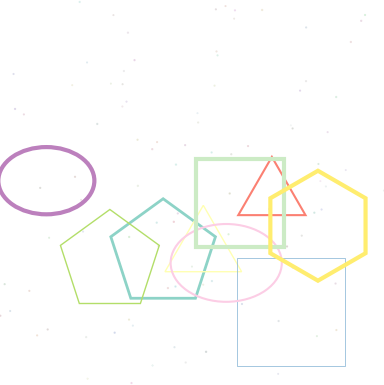[{"shape": "pentagon", "thickness": 2, "radius": 0.71, "center": [0.424, 0.341]}, {"shape": "triangle", "thickness": 1, "radius": 0.57, "center": [0.528, 0.352]}, {"shape": "triangle", "thickness": 1.5, "radius": 0.5, "center": [0.706, 0.492]}, {"shape": "square", "thickness": 0.5, "radius": 0.7, "center": [0.755, 0.19]}, {"shape": "pentagon", "thickness": 1, "radius": 0.67, "center": [0.285, 0.321]}, {"shape": "oval", "thickness": 1.5, "radius": 0.72, "center": [0.588, 0.317]}, {"shape": "oval", "thickness": 3, "radius": 0.62, "center": [0.12, 0.531]}, {"shape": "square", "thickness": 3, "radius": 0.57, "center": [0.623, 0.473]}, {"shape": "hexagon", "thickness": 3, "radius": 0.71, "center": [0.826, 0.414]}]